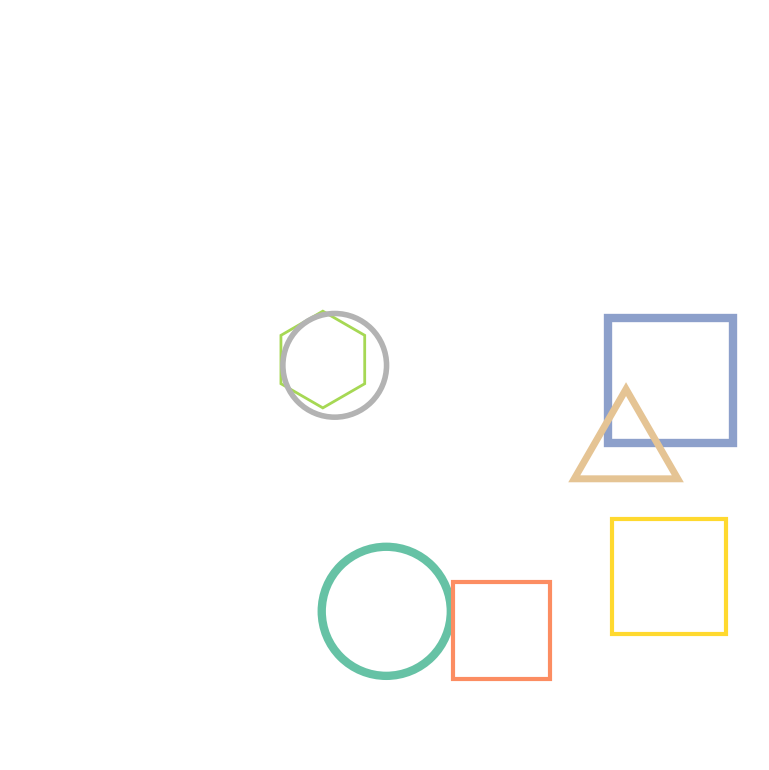[{"shape": "circle", "thickness": 3, "radius": 0.42, "center": [0.502, 0.206]}, {"shape": "square", "thickness": 1.5, "radius": 0.32, "center": [0.651, 0.181]}, {"shape": "square", "thickness": 3, "radius": 0.4, "center": [0.871, 0.506]}, {"shape": "hexagon", "thickness": 1, "radius": 0.31, "center": [0.419, 0.533]}, {"shape": "square", "thickness": 1.5, "radius": 0.37, "center": [0.869, 0.251]}, {"shape": "triangle", "thickness": 2.5, "radius": 0.39, "center": [0.813, 0.417]}, {"shape": "circle", "thickness": 2, "radius": 0.34, "center": [0.435, 0.526]}]